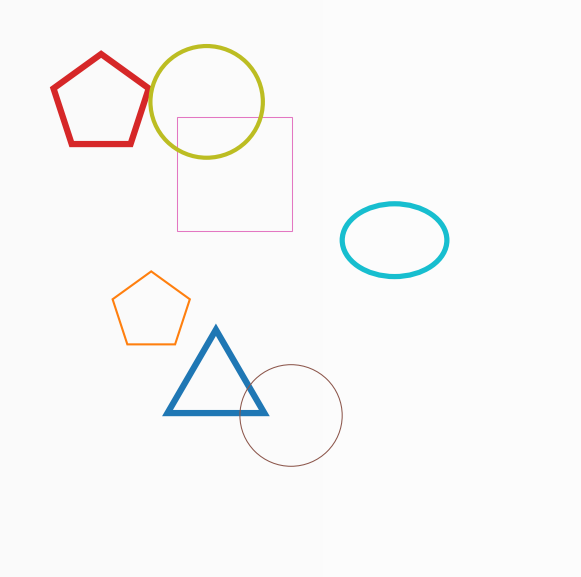[{"shape": "triangle", "thickness": 3, "radius": 0.48, "center": [0.371, 0.332]}, {"shape": "pentagon", "thickness": 1, "radius": 0.35, "center": [0.26, 0.459]}, {"shape": "pentagon", "thickness": 3, "radius": 0.43, "center": [0.174, 0.819]}, {"shape": "circle", "thickness": 0.5, "radius": 0.44, "center": [0.501, 0.28]}, {"shape": "square", "thickness": 0.5, "radius": 0.49, "center": [0.404, 0.698]}, {"shape": "circle", "thickness": 2, "radius": 0.48, "center": [0.356, 0.823]}, {"shape": "oval", "thickness": 2.5, "radius": 0.45, "center": [0.679, 0.583]}]